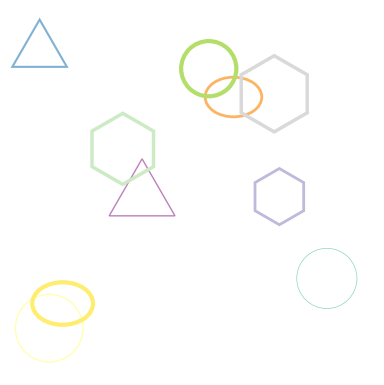[{"shape": "circle", "thickness": 0.5, "radius": 0.39, "center": [0.849, 0.277]}, {"shape": "circle", "thickness": 1, "radius": 0.44, "center": [0.128, 0.148]}, {"shape": "hexagon", "thickness": 2, "radius": 0.37, "center": [0.726, 0.489]}, {"shape": "triangle", "thickness": 1.5, "radius": 0.41, "center": [0.103, 0.867]}, {"shape": "oval", "thickness": 2, "radius": 0.37, "center": [0.606, 0.748]}, {"shape": "circle", "thickness": 3, "radius": 0.36, "center": [0.542, 0.822]}, {"shape": "hexagon", "thickness": 2.5, "radius": 0.49, "center": [0.712, 0.756]}, {"shape": "triangle", "thickness": 1, "radius": 0.49, "center": [0.369, 0.489]}, {"shape": "hexagon", "thickness": 2.5, "radius": 0.46, "center": [0.319, 0.613]}, {"shape": "oval", "thickness": 3, "radius": 0.39, "center": [0.163, 0.212]}]